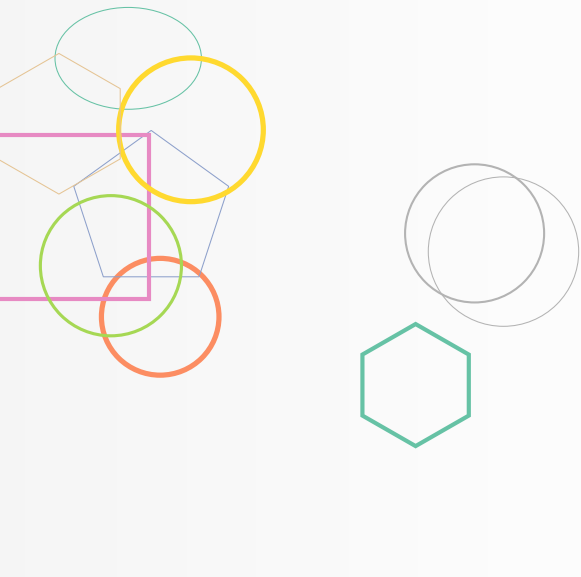[{"shape": "oval", "thickness": 0.5, "radius": 0.63, "center": [0.221, 0.898]}, {"shape": "hexagon", "thickness": 2, "radius": 0.53, "center": [0.715, 0.332]}, {"shape": "circle", "thickness": 2.5, "radius": 0.51, "center": [0.276, 0.451]}, {"shape": "pentagon", "thickness": 0.5, "radius": 0.7, "center": [0.26, 0.633]}, {"shape": "square", "thickness": 2, "radius": 0.71, "center": [0.115, 0.623]}, {"shape": "circle", "thickness": 1.5, "radius": 0.61, "center": [0.191, 0.539]}, {"shape": "circle", "thickness": 2.5, "radius": 0.62, "center": [0.329, 0.774]}, {"shape": "hexagon", "thickness": 0.5, "radius": 0.61, "center": [0.101, 0.785]}, {"shape": "circle", "thickness": 1, "radius": 0.6, "center": [0.817, 0.595]}, {"shape": "circle", "thickness": 0.5, "radius": 0.65, "center": [0.866, 0.563]}]